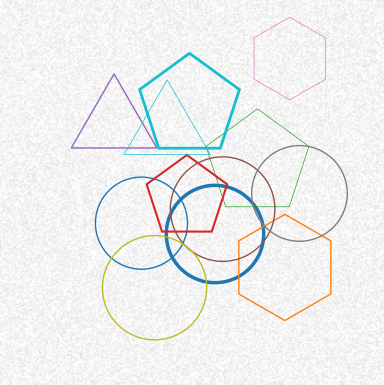[{"shape": "circle", "thickness": 1, "radius": 0.6, "center": [0.367, 0.42]}, {"shape": "circle", "thickness": 2.5, "radius": 0.63, "center": [0.558, 0.392]}, {"shape": "hexagon", "thickness": 1, "radius": 0.69, "center": [0.74, 0.305]}, {"shape": "pentagon", "thickness": 0.5, "radius": 0.7, "center": [0.669, 0.577]}, {"shape": "pentagon", "thickness": 1.5, "radius": 0.55, "center": [0.485, 0.487]}, {"shape": "triangle", "thickness": 1, "radius": 0.64, "center": [0.296, 0.68]}, {"shape": "circle", "thickness": 1, "radius": 0.68, "center": [0.578, 0.457]}, {"shape": "hexagon", "thickness": 0.5, "radius": 0.54, "center": [0.753, 0.848]}, {"shape": "circle", "thickness": 1, "radius": 0.62, "center": [0.778, 0.498]}, {"shape": "circle", "thickness": 1, "radius": 0.68, "center": [0.401, 0.253]}, {"shape": "triangle", "thickness": 0.5, "radius": 0.65, "center": [0.434, 0.663]}, {"shape": "pentagon", "thickness": 2, "radius": 0.68, "center": [0.492, 0.725]}]